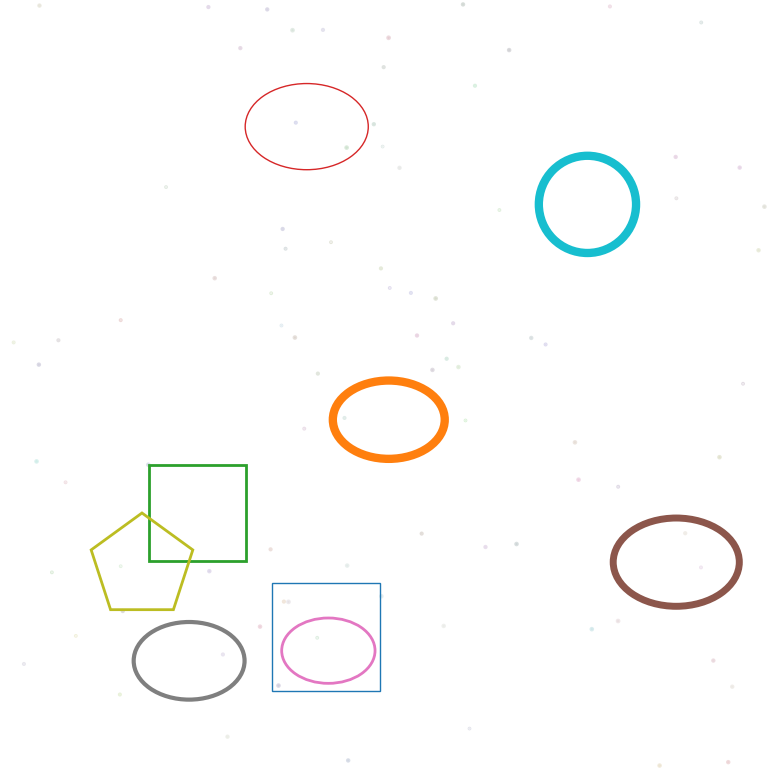[{"shape": "square", "thickness": 0.5, "radius": 0.35, "center": [0.423, 0.172]}, {"shape": "oval", "thickness": 3, "radius": 0.36, "center": [0.505, 0.455]}, {"shape": "square", "thickness": 1, "radius": 0.31, "center": [0.257, 0.334]}, {"shape": "oval", "thickness": 0.5, "radius": 0.4, "center": [0.398, 0.836]}, {"shape": "oval", "thickness": 2.5, "radius": 0.41, "center": [0.878, 0.27]}, {"shape": "oval", "thickness": 1, "radius": 0.3, "center": [0.426, 0.155]}, {"shape": "oval", "thickness": 1.5, "radius": 0.36, "center": [0.246, 0.142]}, {"shape": "pentagon", "thickness": 1, "radius": 0.35, "center": [0.184, 0.264]}, {"shape": "circle", "thickness": 3, "radius": 0.32, "center": [0.763, 0.735]}]